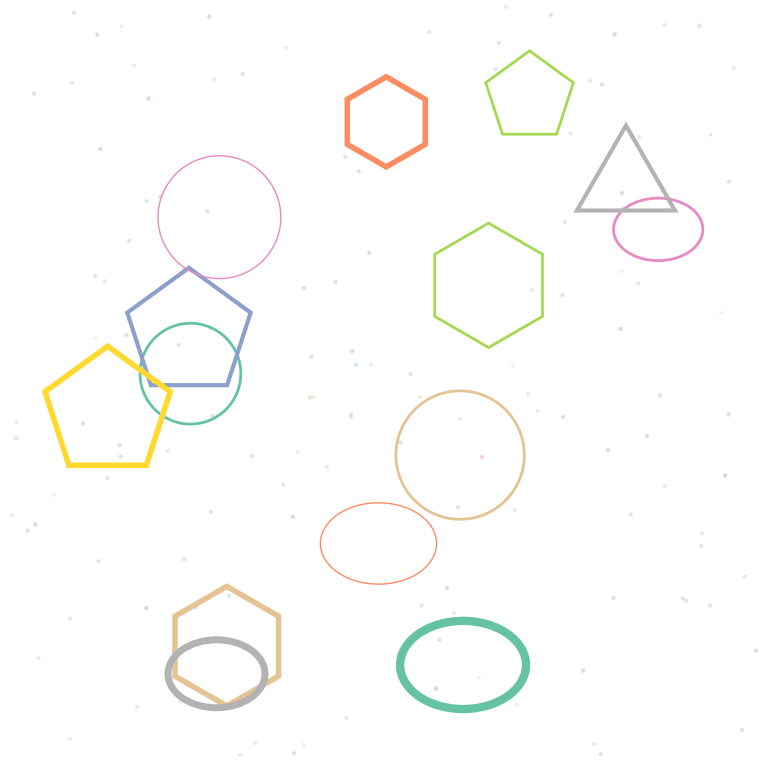[{"shape": "circle", "thickness": 1, "radius": 0.33, "center": [0.247, 0.515]}, {"shape": "oval", "thickness": 3, "radius": 0.41, "center": [0.601, 0.136]}, {"shape": "hexagon", "thickness": 2, "radius": 0.29, "center": [0.502, 0.842]}, {"shape": "oval", "thickness": 0.5, "radius": 0.38, "center": [0.492, 0.294]}, {"shape": "pentagon", "thickness": 1.5, "radius": 0.42, "center": [0.245, 0.568]}, {"shape": "oval", "thickness": 1, "radius": 0.29, "center": [0.855, 0.702]}, {"shape": "circle", "thickness": 0.5, "radius": 0.4, "center": [0.285, 0.718]}, {"shape": "pentagon", "thickness": 1, "radius": 0.3, "center": [0.688, 0.874]}, {"shape": "hexagon", "thickness": 1, "radius": 0.4, "center": [0.635, 0.629]}, {"shape": "pentagon", "thickness": 2, "radius": 0.43, "center": [0.14, 0.465]}, {"shape": "hexagon", "thickness": 2, "radius": 0.39, "center": [0.295, 0.161]}, {"shape": "circle", "thickness": 1, "radius": 0.42, "center": [0.598, 0.409]}, {"shape": "triangle", "thickness": 1.5, "radius": 0.37, "center": [0.813, 0.763]}, {"shape": "oval", "thickness": 2.5, "radius": 0.31, "center": [0.281, 0.125]}]